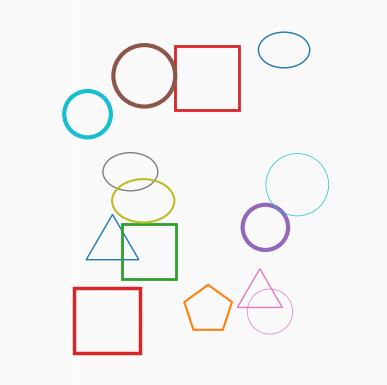[{"shape": "oval", "thickness": 1, "radius": 0.33, "center": [0.733, 0.87]}, {"shape": "triangle", "thickness": 1, "radius": 0.39, "center": [0.29, 0.365]}, {"shape": "pentagon", "thickness": 1.5, "radius": 0.32, "center": [0.537, 0.196]}, {"shape": "square", "thickness": 2, "radius": 0.35, "center": [0.384, 0.347]}, {"shape": "square", "thickness": 2, "radius": 0.41, "center": [0.534, 0.798]}, {"shape": "square", "thickness": 2.5, "radius": 0.43, "center": [0.276, 0.167]}, {"shape": "circle", "thickness": 3, "radius": 0.29, "center": [0.685, 0.409]}, {"shape": "circle", "thickness": 3, "radius": 0.4, "center": [0.372, 0.803]}, {"shape": "triangle", "thickness": 1, "radius": 0.33, "center": [0.671, 0.235]}, {"shape": "circle", "thickness": 0.5, "radius": 0.29, "center": [0.697, 0.191]}, {"shape": "oval", "thickness": 1, "radius": 0.35, "center": [0.336, 0.554]}, {"shape": "oval", "thickness": 1.5, "radius": 0.4, "center": [0.37, 0.478]}, {"shape": "circle", "thickness": 3, "radius": 0.3, "center": [0.226, 0.703]}, {"shape": "circle", "thickness": 0.5, "radius": 0.41, "center": [0.767, 0.52]}]